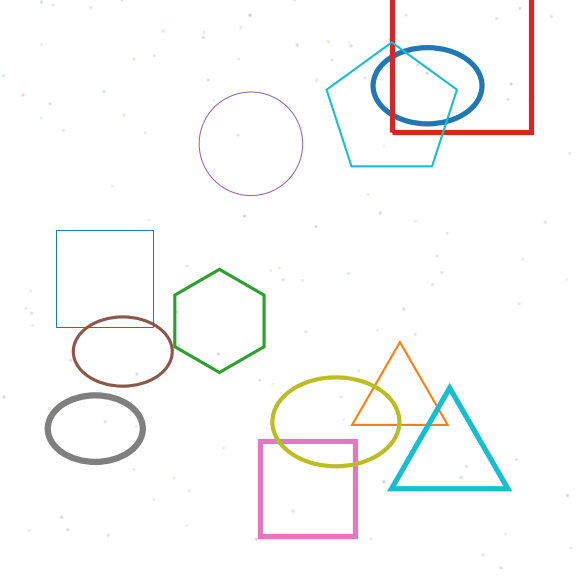[{"shape": "oval", "thickness": 2.5, "radius": 0.47, "center": [0.74, 0.851]}, {"shape": "square", "thickness": 0.5, "radius": 0.42, "center": [0.18, 0.516]}, {"shape": "triangle", "thickness": 1, "radius": 0.48, "center": [0.692, 0.311]}, {"shape": "hexagon", "thickness": 1.5, "radius": 0.45, "center": [0.38, 0.443]}, {"shape": "square", "thickness": 2.5, "radius": 0.6, "center": [0.799, 0.891]}, {"shape": "circle", "thickness": 0.5, "radius": 0.45, "center": [0.435, 0.75]}, {"shape": "oval", "thickness": 1.5, "radius": 0.43, "center": [0.213, 0.39]}, {"shape": "square", "thickness": 2.5, "radius": 0.41, "center": [0.532, 0.153]}, {"shape": "oval", "thickness": 3, "radius": 0.41, "center": [0.165, 0.257]}, {"shape": "oval", "thickness": 2, "radius": 0.55, "center": [0.582, 0.269]}, {"shape": "pentagon", "thickness": 1, "radius": 0.59, "center": [0.678, 0.807]}, {"shape": "triangle", "thickness": 2.5, "radius": 0.58, "center": [0.779, 0.211]}]